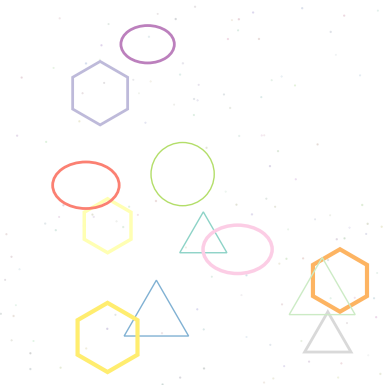[{"shape": "triangle", "thickness": 1, "radius": 0.35, "center": [0.528, 0.379]}, {"shape": "hexagon", "thickness": 2.5, "radius": 0.35, "center": [0.28, 0.414]}, {"shape": "hexagon", "thickness": 2, "radius": 0.41, "center": [0.26, 0.758]}, {"shape": "oval", "thickness": 2, "radius": 0.43, "center": [0.223, 0.519]}, {"shape": "triangle", "thickness": 1, "radius": 0.48, "center": [0.406, 0.176]}, {"shape": "hexagon", "thickness": 3, "radius": 0.41, "center": [0.883, 0.271]}, {"shape": "circle", "thickness": 1, "radius": 0.41, "center": [0.474, 0.548]}, {"shape": "oval", "thickness": 2.5, "radius": 0.45, "center": [0.617, 0.352]}, {"shape": "triangle", "thickness": 2, "radius": 0.35, "center": [0.851, 0.12]}, {"shape": "oval", "thickness": 2, "radius": 0.35, "center": [0.383, 0.885]}, {"shape": "triangle", "thickness": 1, "radius": 0.49, "center": [0.837, 0.232]}, {"shape": "hexagon", "thickness": 3, "radius": 0.45, "center": [0.279, 0.124]}]